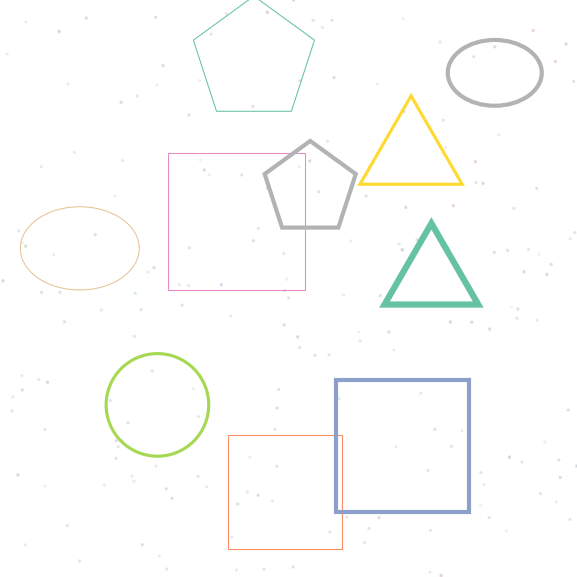[{"shape": "pentagon", "thickness": 0.5, "radius": 0.55, "center": [0.44, 0.896]}, {"shape": "triangle", "thickness": 3, "radius": 0.47, "center": [0.747, 0.519]}, {"shape": "square", "thickness": 0.5, "radius": 0.49, "center": [0.494, 0.148]}, {"shape": "square", "thickness": 2, "radius": 0.57, "center": [0.697, 0.227]}, {"shape": "square", "thickness": 0.5, "radius": 0.59, "center": [0.409, 0.616]}, {"shape": "circle", "thickness": 1.5, "radius": 0.44, "center": [0.273, 0.298]}, {"shape": "triangle", "thickness": 1.5, "radius": 0.51, "center": [0.712, 0.731]}, {"shape": "oval", "thickness": 0.5, "radius": 0.51, "center": [0.138, 0.569]}, {"shape": "oval", "thickness": 2, "radius": 0.41, "center": [0.857, 0.873]}, {"shape": "pentagon", "thickness": 2, "radius": 0.41, "center": [0.537, 0.672]}]